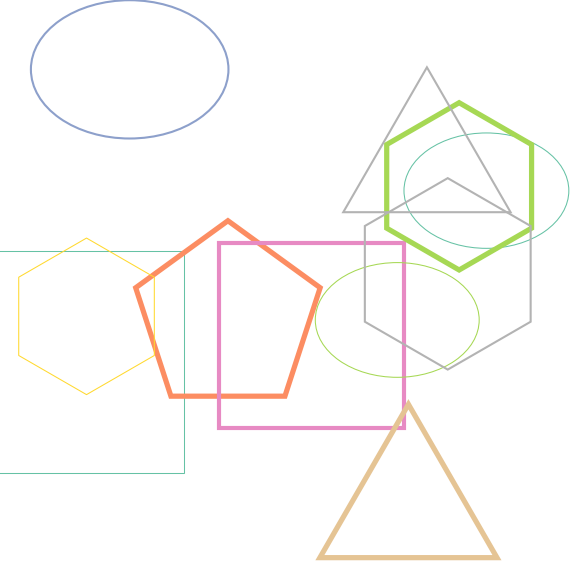[{"shape": "square", "thickness": 0.5, "radius": 0.96, "center": [0.126, 0.372]}, {"shape": "oval", "thickness": 0.5, "radius": 0.71, "center": [0.842, 0.669]}, {"shape": "pentagon", "thickness": 2.5, "radius": 0.84, "center": [0.395, 0.449]}, {"shape": "oval", "thickness": 1, "radius": 0.86, "center": [0.225, 0.879]}, {"shape": "square", "thickness": 2, "radius": 0.8, "center": [0.54, 0.418]}, {"shape": "hexagon", "thickness": 2.5, "radius": 0.72, "center": [0.795, 0.676]}, {"shape": "oval", "thickness": 0.5, "radius": 0.71, "center": [0.688, 0.445]}, {"shape": "hexagon", "thickness": 0.5, "radius": 0.68, "center": [0.15, 0.451]}, {"shape": "triangle", "thickness": 2.5, "radius": 0.89, "center": [0.707, 0.122]}, {"shape": "triangle", "thickness": 1, "radius": 0.84, "center": [0.739, 0.715]}, {"shape": "hexagon", "thickness": 1, "radius": 0.83, "center": [0.775, 0.525]}]